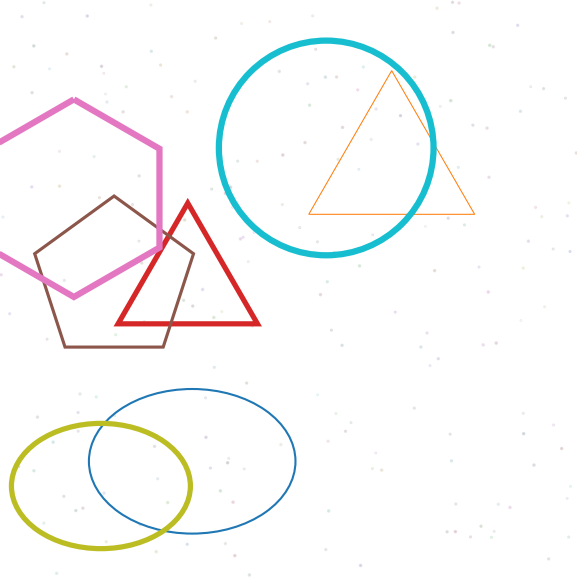[{"shape": "oval", "thickness": 1, "radius": 0.89, "center": [0.333, 0.2]}, {"shape": "triangle", "thickness": 0.5, "radius": 0.83, "center": [0.678, 0.711]}, {"shape": "triangle", "thickness": 2.5, "radius": 0.7, "center": [0.325, 0.508]}, {"shape": "pentagon", "thickness": 1.5, "radius": 0.72, "center": [0.198, 0.515]}, {"shape": "hexagon", "thickness": 3, "radius": 0.86, "center": [0.128, 0.656]}, {"shape": "oval", "thickness": 2.5, "radius": 0.77, "center": [0.175, 0.158]}, {"shape": "circle", "thickness": 3, "radius": 0.93, "center": [0.565, 0.743]}]